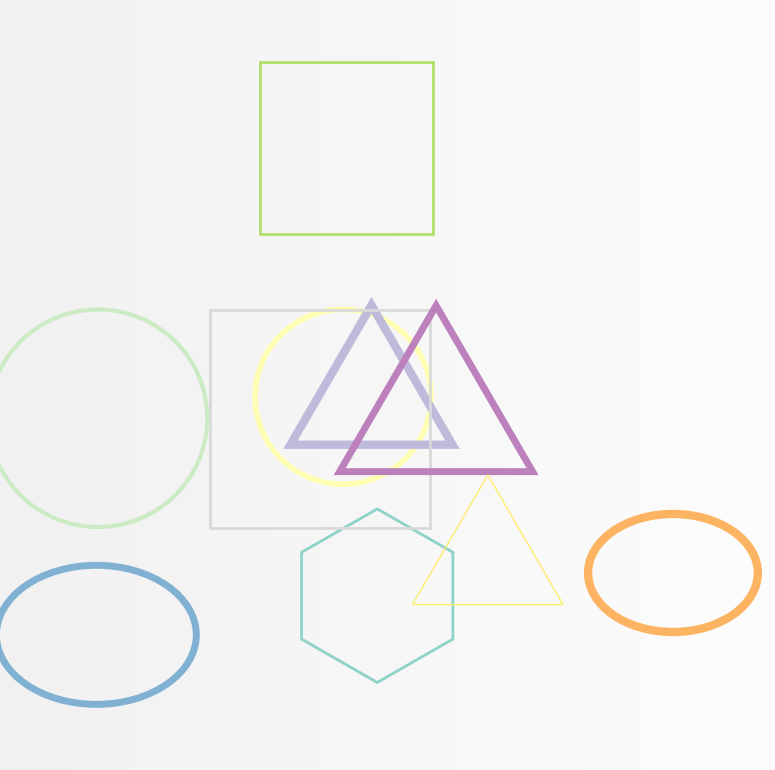[{"shape": "hexagon", "thickness": 1, "radius": 0.56, "center": [0.487, 0.226]}, {"shape": "circle", "thickness": 2, "radius": 0.57, "center": [0.443, 0.485]}, {"shape": "triangle", "thickness": 3, "radius": 0.6, "center": [0.479, 0.483]}, {"shape": "oval", "thickness": 2.5, "radius": 0.64, "center": [0.124, 0.176]}, {"shape": "oval", "thickness": 3, "radius": 0.55, "center": [0.868, 0.256]}, {"shape": "square", "thickness": 1, "radius": 0.56, "center": [0.446, 0.808]}, {"shape": "square", "thickness": 1, "radius": 0.71, "center": [0.413, 0.456]}, {"shape": "triangle", "thickness": 2.5, "radius": 0.72, "center": [0.563, 0.459]}, {"shape": "circle", "thickness": 1.5, "radius": 0.71, "center": [0.126, 0.457]}, {"shape": "triangle", "thickness": 0.5, "radius": 0.56, "center": [0.629, 0.271]}]